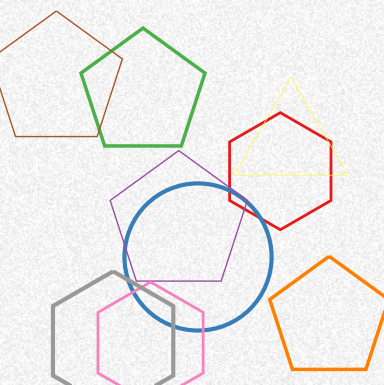[{"shape": "hexagon", "thickness": 2, "radius": 0.76, "center": [0.728, 0.555]}, {"shape": "circle", "thickness": 3, "radius": 0.96, "center": [0.514, 0.333]}, {"shape": "pentagon", "thickness": 2.5, "radius": 0.85, "center": [0.371, 0.758]}, {"shape": "pentagon", "thickness": 1, "radius": 0.94, "center": [0.464, 0.421]}, {"shape": "pentagon", "thickness": 2.5, "radius": 0.81, "center": [0.855, 0.172]}, {"shape": "triangle", "thickness": 0.5, "radius": 0.85, "center": [0.756, 0.63]}, {"shape": "pentagon", "thickness": 1, "radius": 0.9, "center": [0.146, 0.791]}, {"shape": "hexagon", "thickness": 2, "radius": 0.79, "center": [0.391, 0.11]}, {"shape": "hexagon", "thickness": 3, "radius": 0.9, "center": [0.294, 0.115]}]